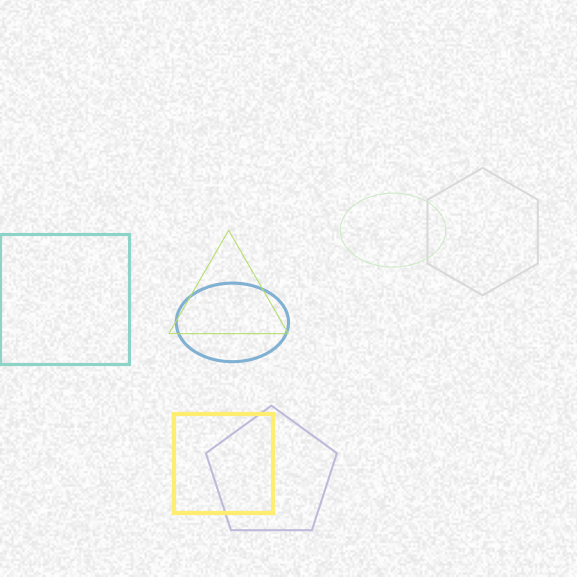[{"shape": "square", "thickness": 1.5, "radius": 0.56, "center": [0.112, 0.481]}, {"shape": "pentagon", "thickness": 1, "radius": 0.6, "center": [0.47, 0.178]}, {"shape": "oval", "thickness": 1.5, "radius": 0.49, "center": [0.402, 0.441]}, {"shape": "triangle", "thickness": 0.5, "radius": 0.6, "center": [0.396, 0.481]}, {"shape": "hexagon", "thickness": 1, "radius": 0.55, "center": [0.836, 0.598]}, {"shape": "oval", "thickness": 0.5, "radius": 0.46, "center": [0.681, 0.601]}, {"shape": "square", "thickness": 2, "radius": 0.43, "center": [0.387, 0.196]}]